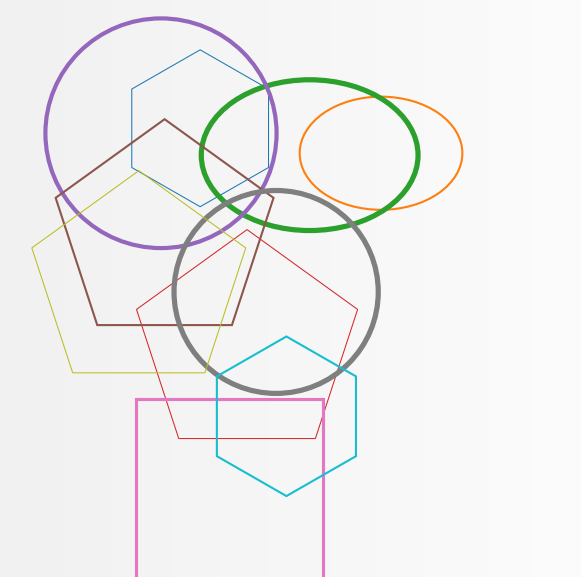[{"shape": "hexagon", "thickness": 0.5, "radius": 0.68, "center": [0.344, 0.777]}, {"shape": "oval", "thickness": 1, "radius": 0.7, "center": [0.656, 0.734]}, {"shape": "oval", "thickness": 2.5, "radius": 0.93, "center": [0.533, 0.73]}, {"shape": "pentagon", "thickness": 0.5, "radius": 1.0, "center": [0.425, 0.402]}, {"shape": "circle", "thickness": 2, "radius": 0.99, "center": [0.277, 0.768]}, {"shape": "pentagon", "thickness": 1, "radius": 0.99, "center": [0.283, 0.596]}, {"shape": "square", "thickness": 1.5, "radius": 0.8, "center": [0.394, 0.147]}, {"shape": "circle", "thickness": 2.5, "radius": 0.88, "center": [0.475, 0.494]}, {"shape": "pentagon", "thickness": 0.5, "radius": 0.97, "center": [0.239, 0.51]}, {"shape": "hexagon", "thickness": 1, "radius": 0.69, "center": [0.493, 0.278]}]